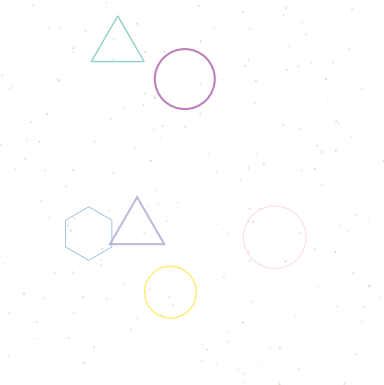[{"shape": "triangle", "thickness": 1, "radius": 0.4, "center": [0.306, 0.88]}, {"shape": "triangle", "thickness": 1.5, "radius": 0.41, "center": [0.356, 0.407]}, {"shape": "hexagon", "thickness": 0.5, "radius": 0.35, "center": [0.23, 0.393]}, {"shape": "circle", "thickness": 0.5, "radius": 0.41, "center": [0.714, 0.384]}, {"shape": "circle", "thickness": 1.5, "radius": 0.39, "center": [0.48, 0.795]}, {"shape": "circle", "thickness": 1, "radius": 0.34, "center": [0.443, 0.241]}]